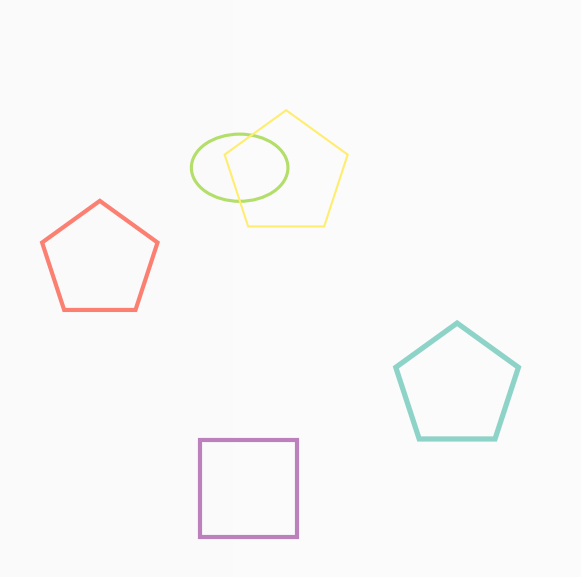[{"shape": "pentagon", "thickness": 2.5, "radius": 0.55, "center": [0.786, 0.329]}, {"shape": "pentagon", "thickness": 2, "radius": 0.52, "center": [0.172, 0.547]}, {"shape": "oval", "thickness": 1.5, "radius": 0.42, "center": [0.412, 0.709]}, {"shape": "square", "thickness": 2, "radius": 0.42, "center": [0.428, 0.153]}, {"shape": "pentagon", "thickness": 1, "radius": 0.56, "center": [0.492, 0.697]}]